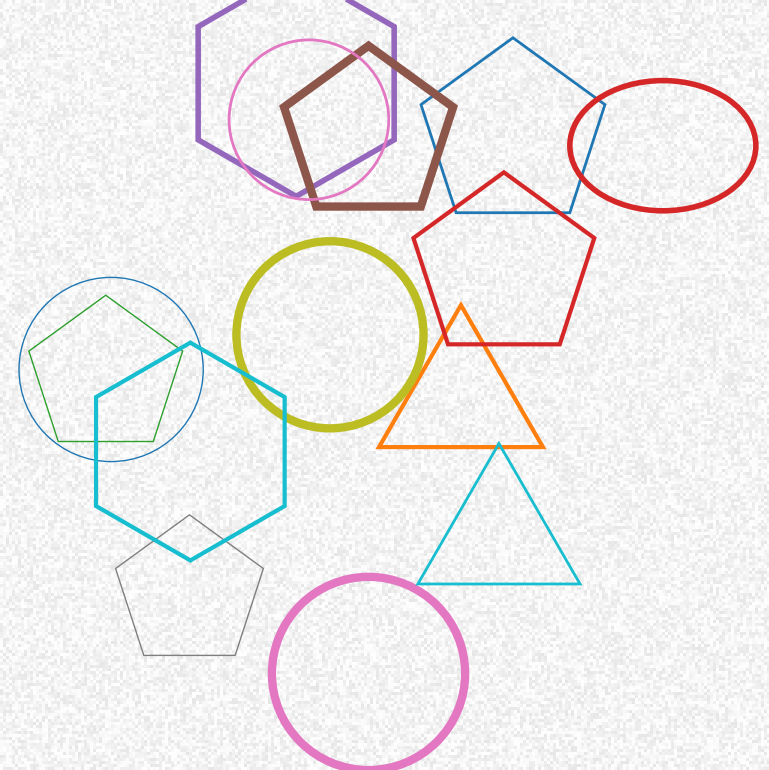[{"shape": "circle", "thickness": 0.5, "radius": 0.6, "center": [0.144, 0.52]}, {"shape": "pentagon", "thickness": 1, "radius": 0.63, "center": [0.666, 0.825]}, {"shape": "triangle", "thickness": 1.5, "radius": 0.61, "center": [0.599, 0.481]}, {"shape": "pentagon", "thickness": 0.5, "radius": 0.52, "center": [0.137, 0.512]}, {"shape": "oval", "thickness": 2, "radius": 0.6, "center": [0.861, 0.811]}, {"shape": "pentagon", "thickness": 1.5, "radius": 0.62, "center": [0.654, 0.653]}, {"shape": "hexagon", "thickness": 2, "radius": 0.73, "center": [0.385, 0.892]}, {"shape": "pentagon", "thickness": 3, "radius": 0.58, "center": [0.479, 0.825]}, {"shape": "circle", "thickness": 1, "radius": 0.52, "center": [0.401, 0.845]}, {"shape": "circle", "thickness": 3, "radius": 0.63, "center": [0.479, 0.125]}, {"shape": "pentagon", "thickness": 0.5, "radius": 0.5, "center": [0.246, 0.23]}, {"shape": "circle", "thickness": 3, "radius": 0.61, "center": [0.429, 0.565]}, {"shape": "triangle", "thickness": 1, "radius": 0.61, "center": [0.648, 0.302]}, {"shape": "hexagon", "thickness": 1.5, "radius": 0.71, "center": [0.247, 0.414]}]